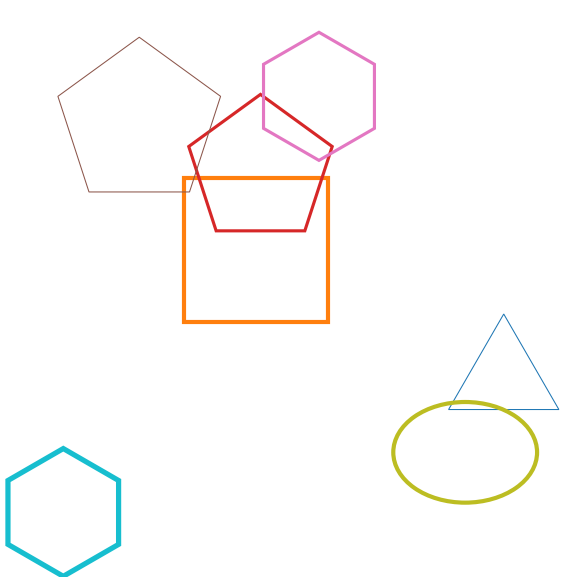[{"shape": "triangle", "thickness": 0.5, "radius": 0.55, "center": [0.872, 0.345]}, {"shape": "square", "thickness": 2, "radius": 0.63, "center": [0.444, 0.566]}, {"shape": "pentagon", "thickness": 1.5, "radius": 0.65, "center": [0.451, 0.705]}, {"shape": "pentagon", "thickness": 0.5, "radius": 0.74, "center": [0.241, 0.787]}, {"shape": "hexagon", "thickness": 1.5, "radius": 0.55, "center": [0.552, 0.832]}, {"shape": "oval", "thickness": 2, "radius": 0.62, "center": [0.806, 0.216]}, {"shape": "hexagon", "thickness": 2.5, "radius": 0.55, "center": [0.11, 0.112]}]